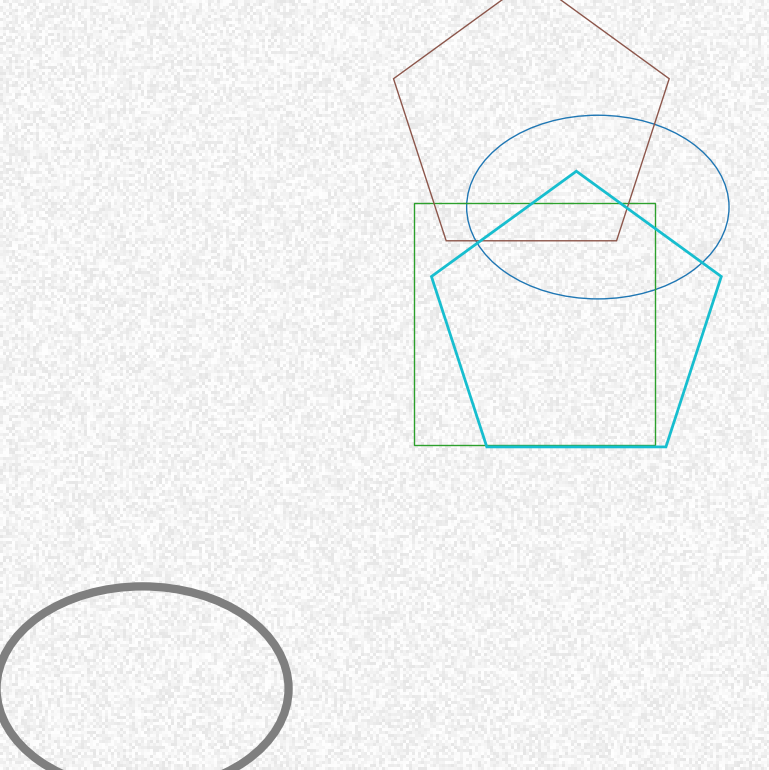[{"shape": "oval", "thickness": 0.5, "radius": 0.85, "center": [0.776, 0.731]}, {"shape": "square", "thickness": 0.5, "radius": 0.78, "center": [0.694, 0.579]}, {"shape": "pentagon", "thickness": 0.5, "radius": 0.94, "center": [0.69, 0.84]}, {"shape": "oval", "thickness": 3, "radius": 0.95, "center": [0.185, 0.106]}, {"shape": "pentagon", "thickness": 1, "radius": 0.99, "center": [0.749, 0.58]}]